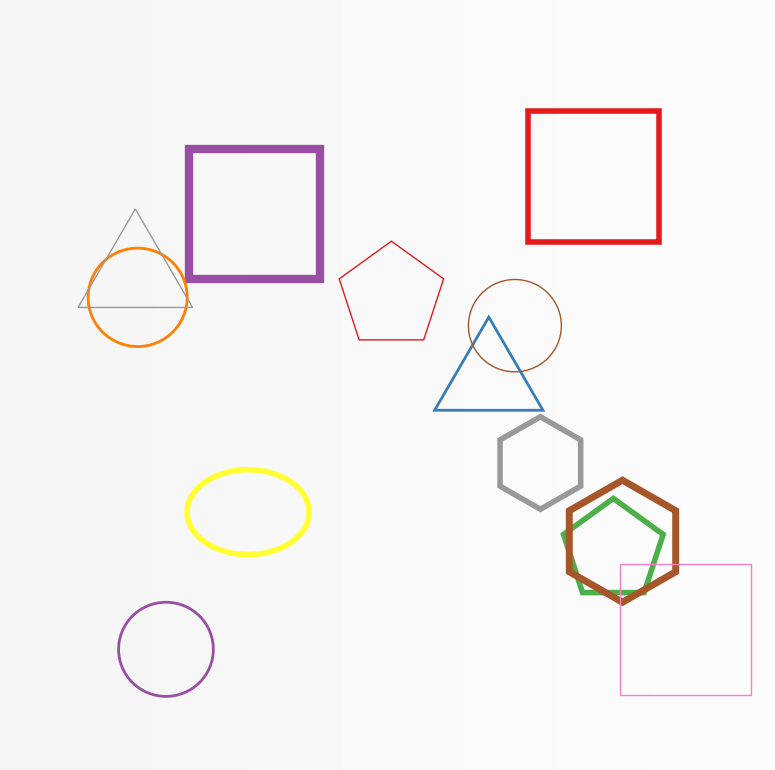[{"shape": "pentagon", "thickness": 0.5, "radius": 0.35, "center": [0.505, 0.616]}, {"shape": "square", "thickness": 2, "radius": 0.42, "center": [0.766, 0.771]}, {"shape": "triangle", "thickness": 1, "radius": 0.4, "center": [0.631, 0.508]}, {"shape": "pentagon", "thickness": 2, "radius": 0.34, "center": [0.791, 0.285]}, {"shape": "circle", "thickness": 1, "radius": 0.31, "center": [0.214, 0.157]}, {"shape": "square", "thickness": 3, "radius": 0.42, "center": [0.328, 0.722]}, {"shape": "circle", "thickness": 1, "radius": 0.32, "center": [0.178, 0.614]}, {"shape": "oval", "thickness": 2, "radius": 0.39, "center": [0.32, 0.335]}, {"shape": "circle", "thickness": 0.5, "radius": 0.3, "center": [0.664, 0.577]}, {"shape": "hexagon", "thickness": 2.5, "radius": 0.4, "center": [0.803, 0.297]}, {"shape": "square", "thickness": 0.5, "radius": 0.42, "center": [0.884, 0.183]}, {"shape": "hexagon", "thickness": 2, "radius": 0.3, "center": [0.697, 0.399]}, {"shape": "triangle", "thickness": 0.5, "radius": 0.43, "center": [0.175, 0.643]}]